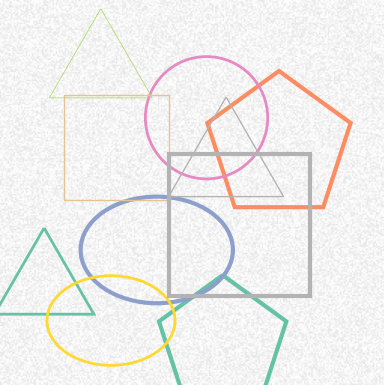[{"shape": "pentagon", "thickness": 3, "radius": 0.87, "center": [0.578, 0.111]}, {"shape": "triangle", "thickness": 2, "radius": 0.75, "center": [0.115, 0.259]}, {"shape": "pentagon", "thickness": 3, "radius": 0.98, "center": [0.725, 0.62]}, {"shape": "oval", "thickness": 3, "radius": 0.99, "center": [0.407, 0.351]}, {"shape": "circle", "thickness": 2, "radius": 0.79, "center": [0.536, 0.694]}, {"shape": "triangle", "thickness": 0.5, "radius": 0.77, "center": [0.262, 0.823]}, {"shape": "oval", "thickness": 2, "radius": 0.83, "center": [0.288, 0.167]}, {"shape": "square", "thickness": 1, "radius": 0.68, "center": [0.302, 0.617]}, {"shape": "triangle", "thickness": 1, "radius": 0.86, "center": [0.587, 0.576]}, {"shape": "square", "thickness": 3, "radius": 0.92, "center": [0.622, 0.416]}]